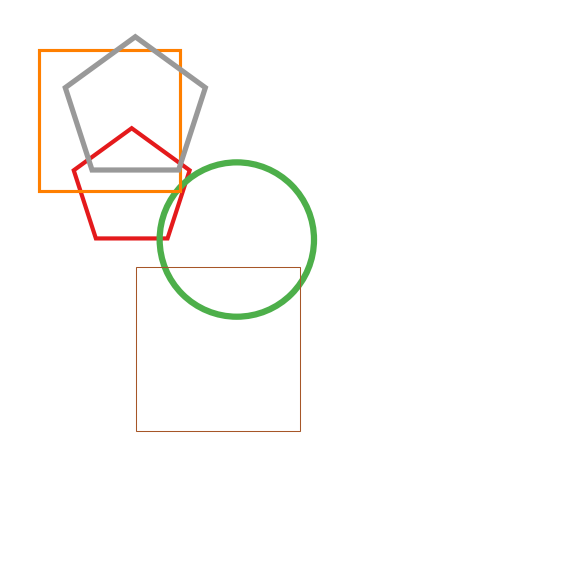[{"shape": "pentagon", "thickness": 2, "radius": 0.53, "center": [0.228, 0.672]}, {"shape": "circle", "thickness": 3, "radius": 0.67, "center": [0.41, 0.584]}, {"shape": "square", "thickness": 1.5, "radius": 0.61, "center": [0.189, 0.79]}, {"shape": "square", "thickness": 0.5, "radius": 0.71, "center": [0.378, 0.395]}, {"shape": "pentagon", "thickness": 2.5, "radius": 0.64, "center": [0.234, 0.808]}]